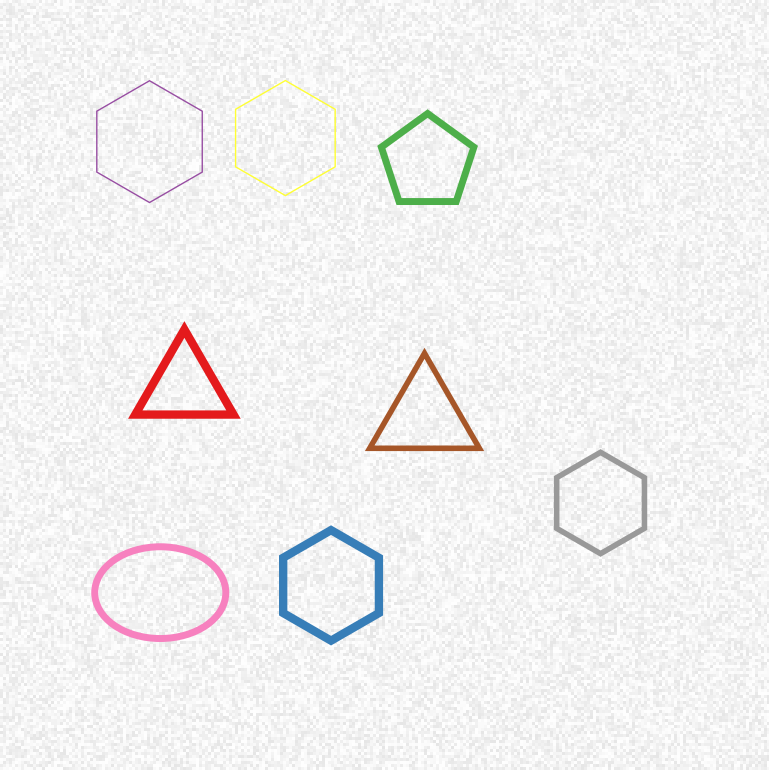[{"shape": "triangle", "thickness": 3, "radius": 0.37, "center": [0.239, 0.498]}, {"shape": "hexagon", "thickness": 3, "radius": 0.36, "center": [0.43, 0.24]}, {"shape": "pentagon", "thickness": 2.5, "radius": 0.32, "center": [0.555, 0.789]}, {"shape": "hexagon", "thickness": 0.5, "radius": 0.4, "center": [0.194, 0.816]}, {"shape": "hexagon", "thickness": 0.5, "radius": 0.37, "center": [0.371, 0.821]}, {"shape": "triangle", "thickness": 2, "radius": 0.41, "center": [0.551, 0.459]}, {"shape": "oval", "thickness": 2.5, "radius": 0.43, "center": [0.208, 0.23]}, {"shape": "hexagon", "thickness": 2, "radius": 0.33, "center": [0.78, 0.347]}]